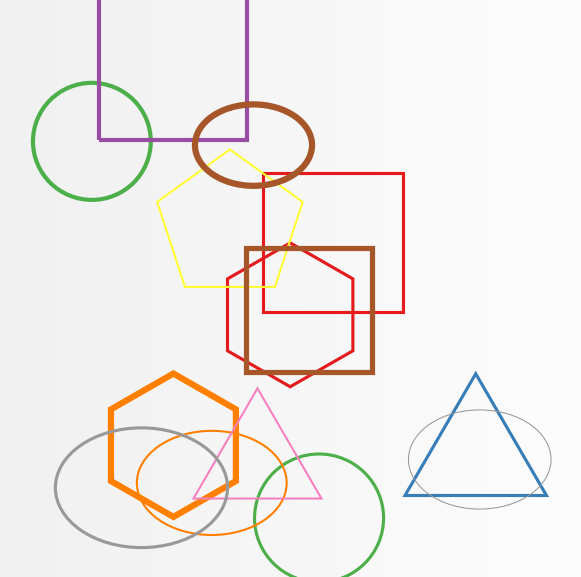[{"shape": "square", "thickness": 1.5, "radius": 0.6, "center": [0.573, 0.579]}, {"shape": "hexagon", "thickness": 1.5, "radius": 0.62, "center": [0.499, 0.454]}, {"shape": "triangle", "thickness": 1.5, "radius": 0.7, "center": [0.818, 0.211]}, {"shape": "circle", "thickness": 1.5, "radius": 0.55, "center": [0.549, 0.102]}, {"shape": "circle", "thickness": 2, "radius": 0.51, "center": [0.158, 0.754]}, {"shape": "square", "thickness": 2, "radius": 0.64, "center": [0.298, 0.885]}, {"shape": "oval", "thickness": 1, "radius": 0.64, "center": [0.364, 0.163]}, {"shape": "hexagon", "thickness": 3, "radius": 0.62, "center": [0.298, 0.228]}, {"shape": "pentagon", "thickness": 1, "radius": 0.66, "center": [0.396, 0.609]}, {"shape": "square", "thickness": 2.5, "radius": 0.54, "center": [0.532, 0.462]}, {"shape": "oval", "thickness": 3, "radius": 0.5, "center": [0.436, 0.748]}, {"shape": "triangle", "thickness": 1, "radius": 0.64, "center": [0.443, 0.199]}, {"shape": "oval", "thickness": 0.5, "radius": 0.61, "center": [0.825, 0.203]}, {"shape": "oval", "thickness": 1.5, "radius": 0.74, "center": [0.243, 0.155]}]